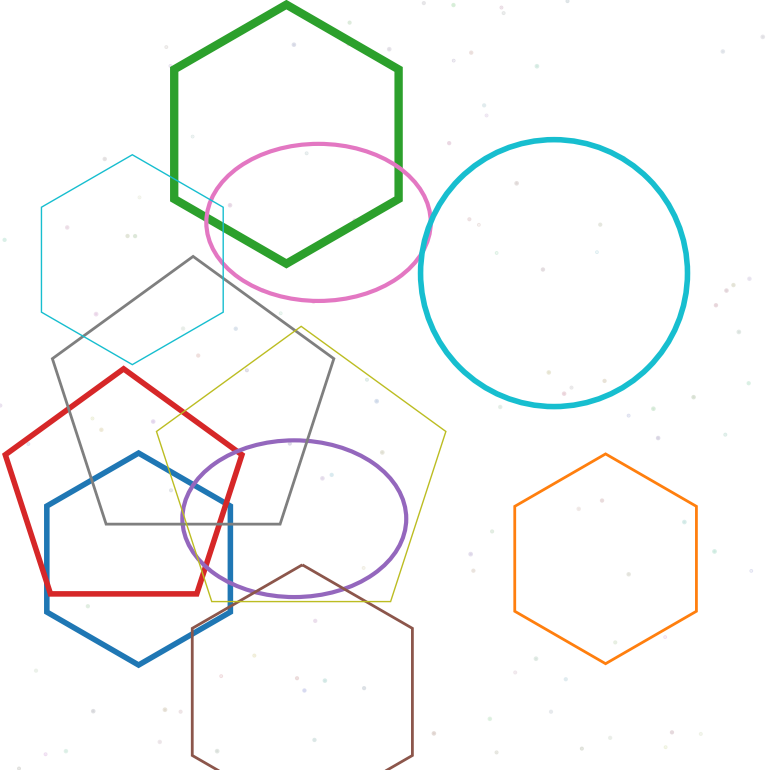[{"shape": "hexagon", "thickness": 2, "radius": 0.69, "center": [0.18, 0.274]}, {"shape": "hexagon", "thickness": 1, "radius": 0.68, "center": [0.786, 0.274]}, {"shape": "hexagon", "thickness": 3, "radius": 0.84, "center": [0.372, 0.826]}, {"shape": "pentagon", "thickness": 2, "radius": 0.81, "center": [0.161, 0.359]}, {"shape": "oval", "thickness": 1.5, "radius": 0.73, "center": [0.382, 0.326]}, {"shape": "hexagon", "thickness": 1, "radius": 0.83, "center": [0.393, 0.101]}, {"shape": "oval", "thickness": 1.5, "radius": 0.73, "center": [0.414, 0.711]}, {"shape": "pentagon", "thickness": 1, "radius": 0.96, "center": [0.251, 0.475]}, {"shape": "pentagon", "thickness": 0.5, "radius": 0.99, "center": [0.391, 0.379]}, {"shape": "hexagon", "thickness": 0.5, "radius": 0.68, "center": [0.172, 0.663]}, {"shape": "circle", "thickness": 2, "radius": 0.87, "center": [0.72, 0.645]}]